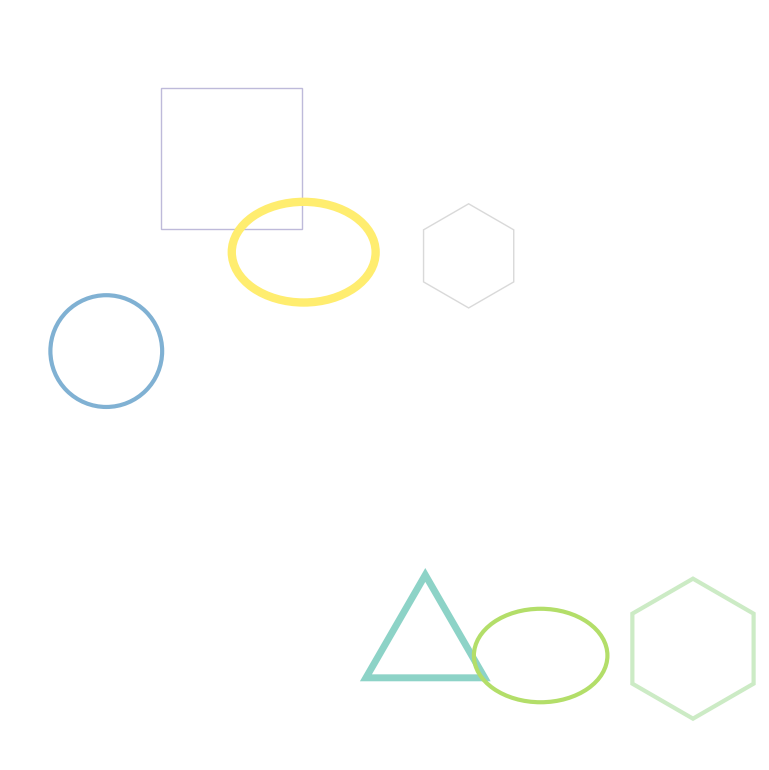[{"shape": "triangle", "thickness": 2.5, "radius": 0.45, "center": [0.552, 0.164]}, {"shape": "square", "thickness": 0.5, "radius": 0.46, "center": [0.301, 0.794]}, {"shape": "circle", "thickness": 1.5, "radius": 0.36, "center": [0.138, 0.544]}, {"shape": "oval", "thickness": 1.5, "radius": 0.43, "center": [0.702, 0.149]}, {"shape": "hexagon", "thickness": 0.5, "radius": 0.34, "center": [0.609, 0.668]}, {"shape": "hexagon", "thickness": 1.5, "radius": 0.45, "center": [0.9, 0.158]}, {"shape": "oval", "thickness": 3, "radius": 0.47, "center": [0.394, 0.673]}]